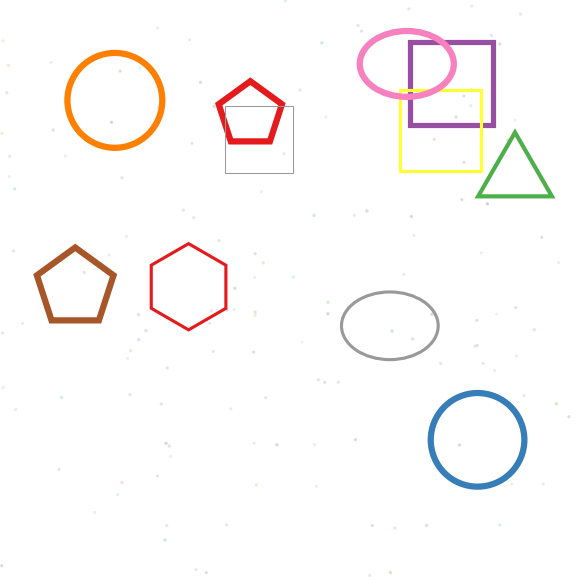[{"shape": "pentagon", "thickness": 3, "radius": 0.29, "center": [0.433, 0.801]}, {"shape": "hexagon", "thickness": 1.5, "radius": 0.37, "center": [0.327, 0.503]}, {"shape": "circle", "thickness": 3, "radius": 0.41, "center": [0.827, 0.238]}, {"shape": "triangle", "thickness": 2, "radius": 0.37, "center": [0.892, 0.696]}, {"shape": "square", "thickness": 2.5, "radius": 0.36, "center": [0.782, 0.854]}, {"shape": "circle", "thickness": 3, "radius": 0.41, "center": [0.199, 0.825]}, {"shape": "square", "thickness": 1.5, "radius": 0.35, "center": [0.763, 0.773]}, {"shape": "pentagon", "thickness": 3, "radius": 0.35, "center": [0.13, 0.501]}, {"shape": "oval", "thickness": 3, "radius": 0.41, "center": [0.704, 0.888]}, {"shape": "oval", "thickness": 1.5, "radius": 0.42, "center": [0.675, 0.435]}, {"shape": "square", "thickness": 0.5, "radius": 0.29, "center": [0.449, 0.758]}]